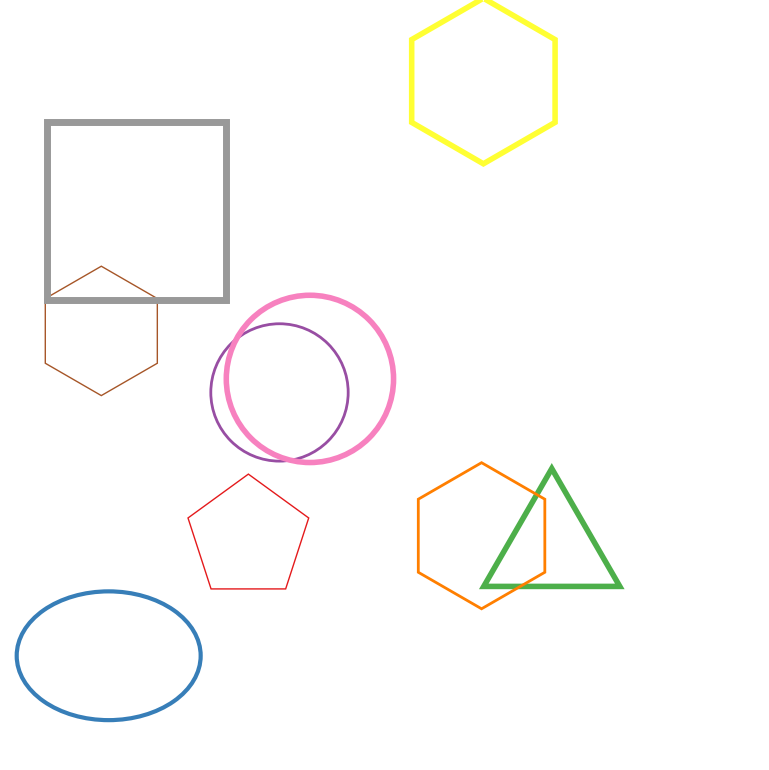[{"shape": "pentagon", "thickness": 0.5, "radius": 0.41, "center": [0.323, 0.302]}, {"shape": "oval", "thickness": 1.5, "radius": 0.6, "center": [0.141, 0.148]}, {"shape": "triangle", "thickness": 2, "radius": 0.51, "center": [0.717, 0.289]}, {"shape": "circle", "thickness": 1, "radius": 0.45, "center": [0.363, 0.49]}, {"shape": "hexagon", "thickness": 1, "radius": 0.47, "center": [0.625, 0.304]}, {"shape": "hexagon", "thickness": 2, "radius": 0.54, "center": [0.628, 0.895]}, {"shape": "hexagon", "thickness": 0.5, "radius": 0.42, "center": [0.132, 0.57]}, {"shape": "circle", "thickness": 2, "radius": 0.54, "center": [0.403, 0.508]}, {"shape": "square", "thickness": 2.5, "radius": 0.58, "center": [0.177, 0.726]}]